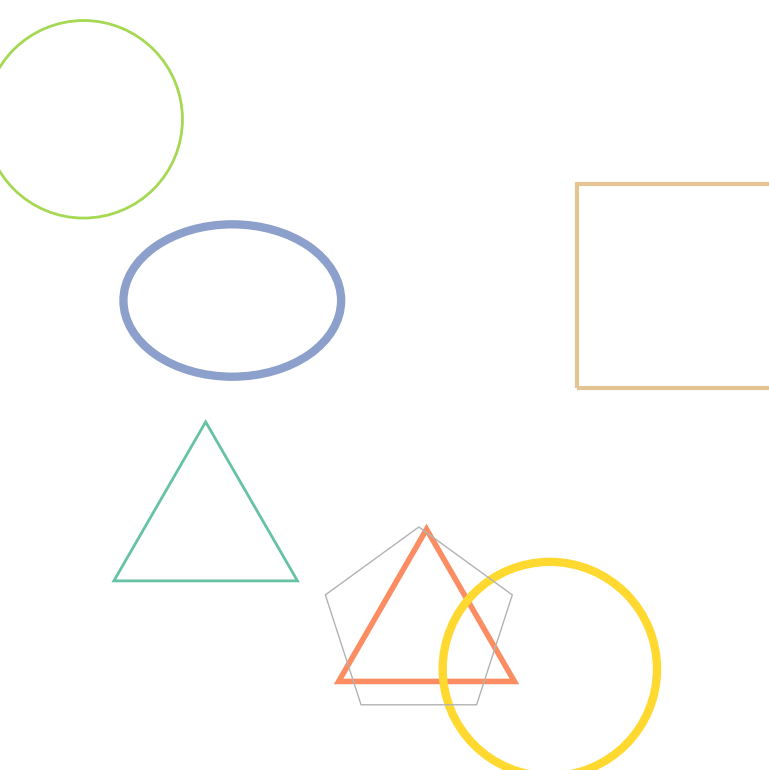[{"shape": "triangle", "thickness": 1, "radius": 0.69, "center": [0.267, 0.314]}, {"shape": "triangle", "thickness": 2, "radius": 0.66, "center": [0.554, 0.181]}, {"shape": "oval", "thickness": 3, "radius": 0.71, "center": [0.302, 0.61]}, {"shape": "circle", "thickness": 1, "radius": 0.64, "center": [0.109, 0.845]}, {"shape": "circle", "thickness": 3, "radius": 0.7, "center": [0.714, 0.131]}, {"shape": "square", "thickness": 1.5, "radius": 0.66, "center": [0.881, 0.629]}, {"shape": "pentagon", "thickness": 0.5, "radius": 0.64, "center": [0.544, 0.188]}]